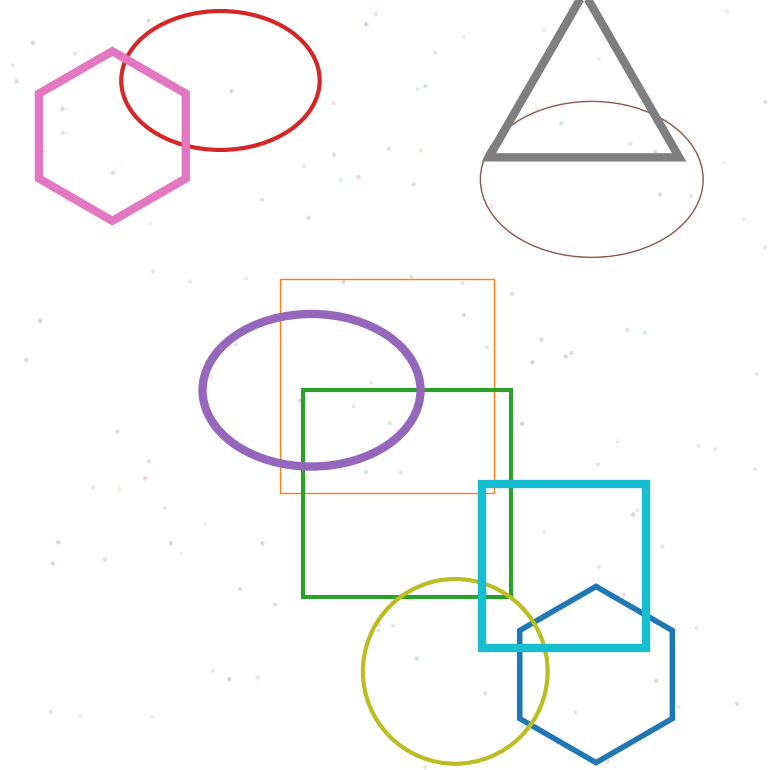[{"shape": "hexagon", "thickness": 2, "radius": 0.57, "center": [0.774, 0.124]}, {"shape": "square", "thickness": 0.5, "radius": 0.7, "center": [0.503, 0.498]}, {"shape": "square", "thickness": 1.5, "radius": 0.67, "center": [0.528, 0.359]}, {"shape": "oval", "thickness": 1.5, "radius": 0.64, "center": [0.286, 0.895]}, {"shape": "oval", "thickness": 3, "radius": 0.71, "center": [0.405, 0.493]}, {"shape": "oval", "thickness": 0.5, "radius": 0.72, "center": [0.769, 0.767]}, {"shape": "hexagon", "thickness": 3, "radius": 0.55, "center": [0.146, 0.823]}, {"shape": "triangle", "thickness": 3, "radius": 0.71, "center": [0.758, 0.867]}, {"shape": "circle", "thickness": 1.5, "radius": 0.6, "center": [0.591, 0.128]}, {"shape": "square", "thickness": 3, "radius": 0.53, "center": [0.733, 0.264]}]